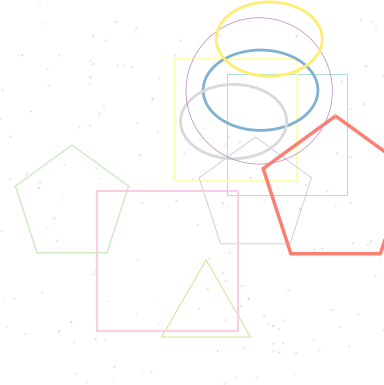[{"shape": "square", "thickness": 0.5, "radius": 0.78, "center": [0.745, 0.65]}, {"shape": "square", "thickness": 1.5, "radius": 0.79, "center": [0.612, 0.688]}, {"shape": "pentagon", "thickness": 0.5, "radius": 0.77, "center": [0.663, 0.491]}, {"shape": "pentagon", "thickness": 2.5, "radius": 0.99, "center": [0.872, 0.501]}, {"shape": "oval", "thickness": 2, "radius": 0.75, "center": [0.677, 0.766]}, {"shape": "triangle", "thickness": 0.5, "radius": 0.67, "center": [0.535, 0.191]}, {"shape": "square", "thickness": 1.5, "radius": 0.91, "center": [0.435, 0.322]}, {"shape": "oval", "thickness": 2, "radius": 0.69, "center": [0.607, 0.684]}, {"shape": "circle", "thickness": 0.5, "radius": 0.95, "center": [0.673, 0.764]}, {"shape": "pentagon", "thickness": 1, "radius": 0.77, "center": [0.187, 0.469]}, {"shape": "oval", "thickness": 2, "radius": 0.69, "center": [0.699, 0.899]}]